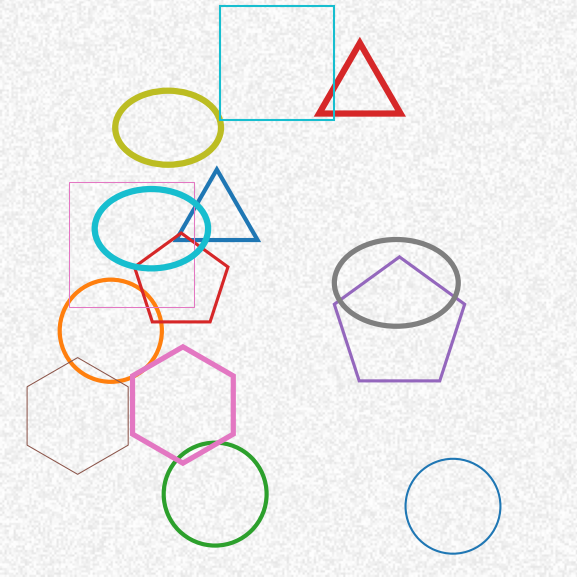[{"shape": "triangle", "thickness": 2, "radius": 0.41, "center": [0.375, 0.624]}, {"shape": "circle", "thickness": 1, "radius": 0.41, "center": [0.784, 0.123]}, {"shape": "circle", "thickness": 2, "radius": 0.44, "center": [0.192, 0.426]}, {"shape": "circle", "thickness": 2, "radius": 0.45, "center": [0.373, 0.144]}, {"shape": "pentagon", "thickness": 1.5, "radius": 0.43, "center": [0.314, 0.511]}, {"shape": "triangle", "thickness": 3, "radius": 0.41, "center": [0.623, 0.843]}, {"shape": "pentagon", "thickness": 1.5, "radius": 0.59, "center": [0.692, 0.436]}, {"shape": "hexagon", "thickness": 0.5, "radius": 0.51, "center": [0.134, 0.279]}, {"shape": "square", "thickness": 0.5, "radius": 0.54, "center": [0.228, 0.576]}, {"shape": "hexagon", "thickness": 2.5, "radius": 0.5, "center": [0.317, 0.298]}, {"shape": "oval", "thickness": 2.5, "radius": 0.54, "center": [0.686, 0.509]}, {"shape": "oval", "thickness": 3, "radius": 0.46, "center": [0.291, 0.778]}, {"shape": "square", "thickness": 1, "radius": 0.49, "center": [0.48, 0.89]}, {"shape": "oval", "thickness": 3, "radius": 0.49, "center": [0.262, 0.603]}]